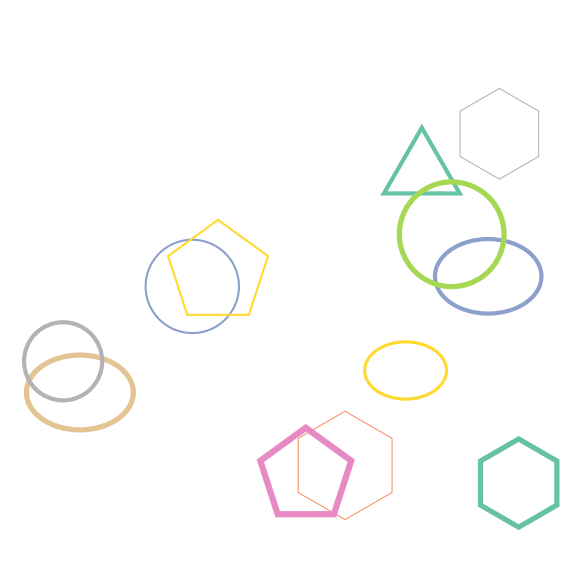[{"shape": "triangle", "thickness": 2, "radius": 0.38, "center": [0.73, 0.702]}, {"shape": "hexagon", "thickness": 2.5, "radius": 0.38, "center": [0.898, 0.163]}, {"shape": "hexagon", "thickness": 0.5, "radius": 0.47, "center": [0.598, 0.193]}, {"shape": "oval", "thickness": 2, "radius": 0.46, "center": [0.845, 0.521]}, {"shape": "circle", "thickness": 1, "radius": 0.4, "center": [0.333, 0.503]}, {"shape": "pentagon", "thickness": 3, "radius": 0.41, "center": [0.529, 0.176]}, {"shape": "circle", "thickness": 2.5, "radius": 0.45, "center": [0.782, 0.593]}, {"shape": "oval", "thickness": 1.5, "radius": 0.35, "center": [0.702, 0.358]}, {"shape": "pentagon", "thickness": 1, "radius": 0.45, "center": [0.378, 0.528]}, {"shape": "oval", "thickness": 2.5, "radius": 0.46, "center": [0.138, 0.32]}, {"shape": "hexagon", "thickness": 0.5, "radius": 0.39, "center": [0.865, 0.767]}, {"shape": "circle", "thickness": 2, "radius": 0.34, "center": [0.109, 0.374]}]